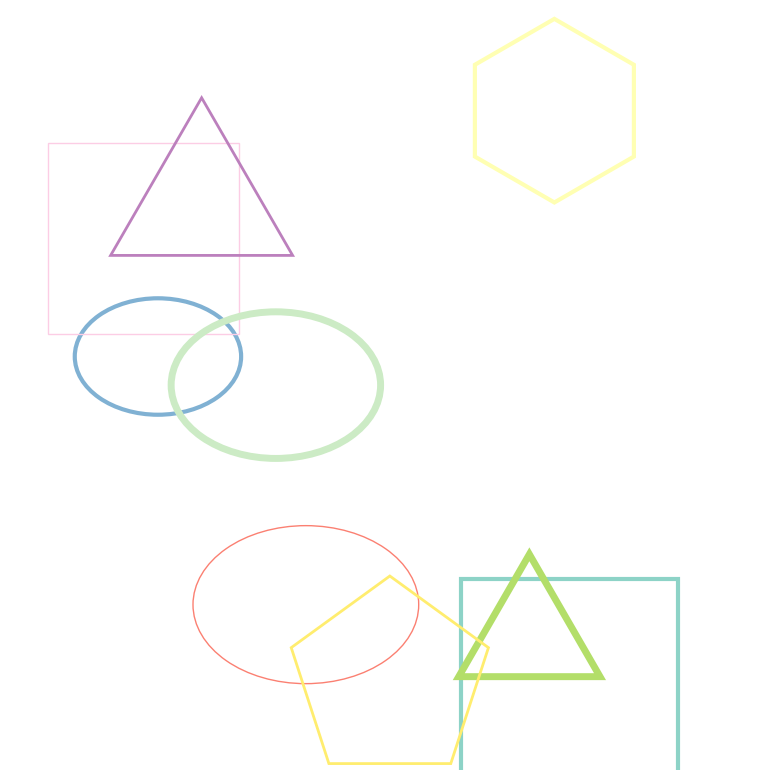[{"shape": "square", "thickness": 1.5, "radius": 0.71, "center": [0.739, 0.107]}, {"shape": "hexagon", "thickness": 1.5, "radius": 0.6, "center": [0.72, 0.856]}, {"shape": "oval", "thickness": 0.5, "radius": 0.73, "center": [0.397, 0.215]}, {"shape": "oval", "thickness": 1.5, "radius": 0.54, "center": [0.205, 0.537]}, {"shape": "triangle", "thickness": 2.5, "radius": 0.53, "center": [0.688, 0.174]}, {"shape": "square", "thickness": 0.5, "radius": 0.62, "center": [0.186, 0.69]}, {"shape": "triangle", "thickness": 1, "radius": 0.68, "center": [0.262, 0.737]}, {"shape": "oval", "thickness": 2.5, "radius": 0.68, "center": [0.358, 0.5]}, {"shape": "pentagon", "thickness": 1, "radius": 0.67, "center": [0.506, 0.117]}]